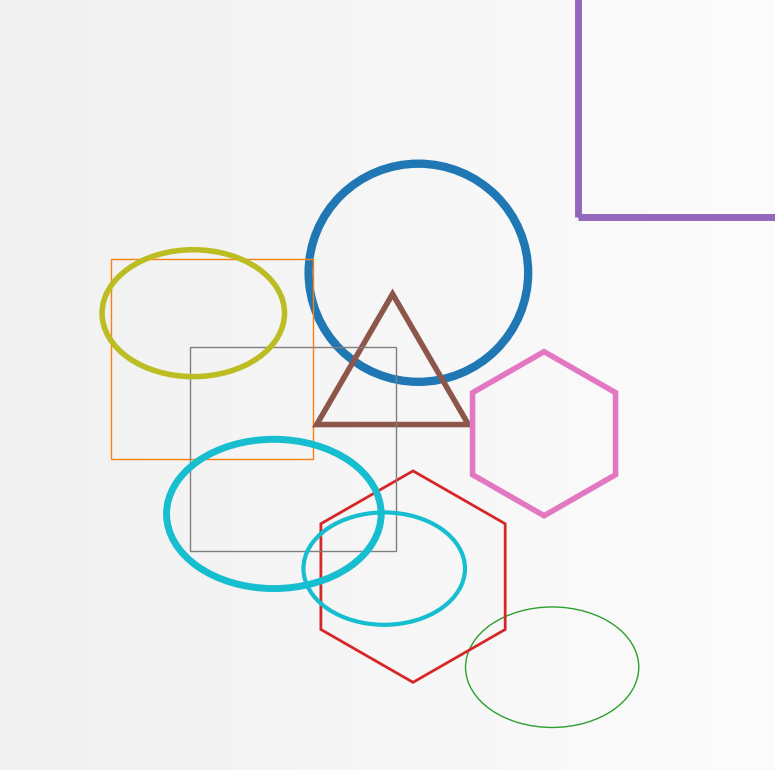[{"shape": "circle", "thickness": 3, "radius": 0.71, "center": [0.54, 0.646]}, {"shape": "square", "thickness": 0.5, "radius": 0.65, "center": [0.273, 0.534]}, {"shape": "oval", "thickness": 0.5, "radius": 0.56, "center": [0.712, 0.133]}, {"shape": "hexagon", "thickness": 1, "radius": 0.69, "center": [0.533, 0.251]}, {"shape": "square", "thickness": 2.5, "radius": 0.75, "center": [0.895, 0.868]}, {"shape": "triangle", "thickness": 2, "radius": 0.57, "center": [0.507, 0.505]}, {"shape": "hexagon", "thickness": 2, "radius": 0.53, "center": [0.702, 0.437]}, {"shape": "square", "thickness": 0.5, "radius": 0.66, "center": [0.378, 0.417]}, {"shape": "oval", "thickness": 2, "radius": 0.59, "center": [0.249, 0.593]}, {"shape": "oval", "thickness": 1.5, "radius": 0.52, "center": [0.496, 0.262]}, {"shape": "oval", "thickness": 2.5, "radius": 0.69, "center": [0.353, 0.333]}]